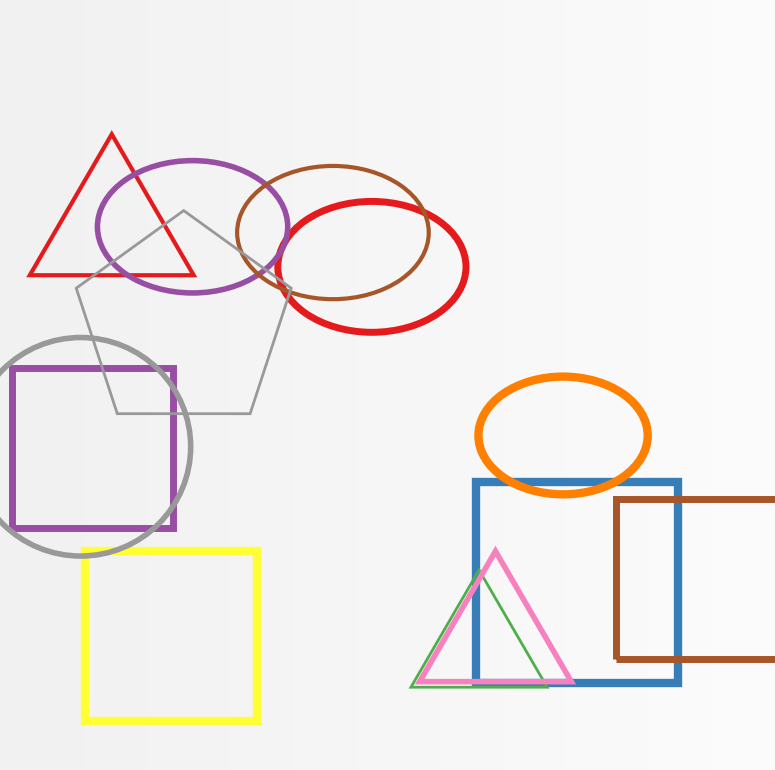[{"shape": "oval", "thickness": 2.5, "radius": 0.61, "center": [0.48, 0.653]}, {"shape": "triangle", "thickness": 1.5, "radius": 0.61, "center": [0.144, 0.704]}, {"shape": "square", "thickness": 3, "radius": 0.65, "center": [0.745, 0.244]}, {"shape": "triangle", "thickness": 1, "radius": 0.51, "center": [0.618, 0.158]}, {"shape": "square", "thickness": 2.5, "radius": 0.52, "center": [0.119, 0.418]}, {"shape": "oval", "thickness": 2, "radius": 0.61, "center": [0.248, 0.705]}, {"shape": "oval", "thickness": 3, "radius": 0.55, "center": [0.727, 0.434]}, {"shape": "square", "thickness": 3, "radius": 0.55, "center": [0.221, 0.174]}, {"shape": "oval", "thickness": 1.5, "radius": 0.62, "center": [0.43, 0.698]}, {"shape": "square", "thickness": 2.5, "radius": 0.52, "center": [0.9, 0.248]}, {"shape": "triangle", "thickness": 2, "radius": 0.56, "center": [0.639, 0.171]}, {"shape": "circle", "thickness": 2, "radius": 0.71, "center": [0.104, 0.42]}, {"shape": "pentagon", "thickness": 1, "radius": 0.73, "center": [0.237, 0.581]}]